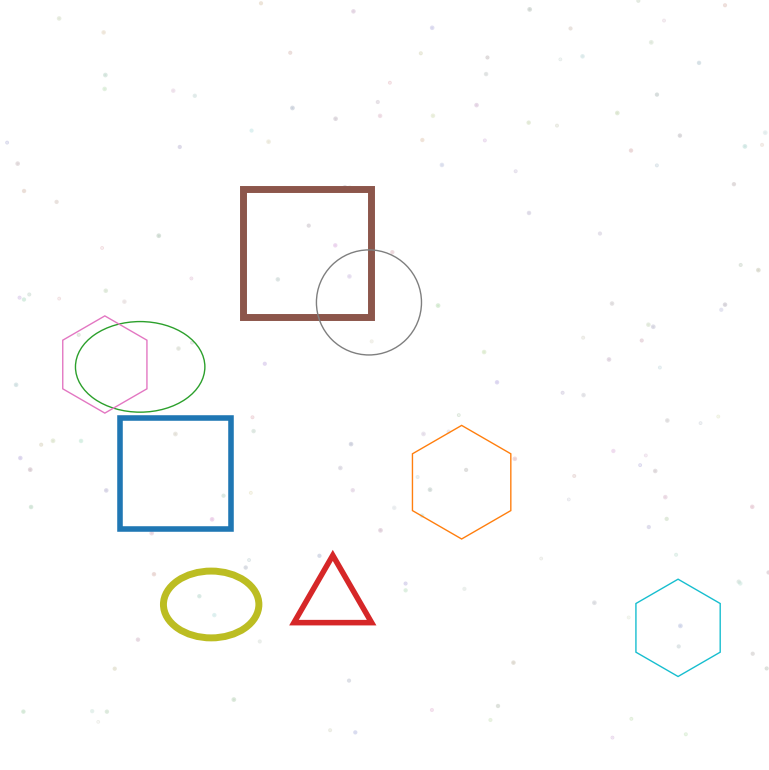[{"shape": "square", "thickness": 2, "radius": 0.36, "center": [0.228, 0.385]}, {"shape": "hexagon", "thickness": 0.5, "radius": 0.37, "center": [0.6, 0.374]}, {"shape": "oval", "thickness": 0.5, "radius": 0.42, "center": [0.182, 0.524]}, {"shape": "triangle", "thickness": 2, "radius": 0.29, "center": [0.432, 0.22]}, {"shape": "square", "thickness": 2.5, "radius": 0.42, "center": [0.399, 0.671]}, {"shape": "hexagon", "thickness": 0.5, "radius": 0.32, "center": [0.136, 0.527]}, {"shape": "circle", "thickness": 0.5, "radius": 0.34, "center": [0.479, 0.607]}, {"shape": "oval", "thickness": 2.5, "radius": 0.31, "center": [0.274, 0.215]}, {"shape": "hexagon", "thickness": 0.5, "radius": 0.32, "center": [0.881, 0.185]}]